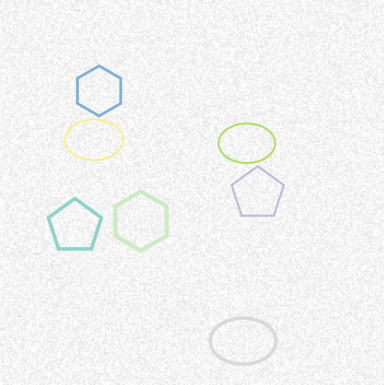[{"shape": "pentagon", "thickness": 2.5, "radius": 0.36, "center": [0.195, 0.412]}, {"shape": "pentagon", "thickness": 1.5, "radius": 0.36, "center": [0.669, 0.497]}, {"shape": "hexagon", "thickness": 2, "radius": 0.33, "center": [0.257, 0.764]}, {"shape": "oval", "thickness": 1.5, "radius": 0.37, "center": [0.641, 0.628]}, {"shape": "oval", "thickness": 2.5, "radius": 0.43, "center": [0.631, 0.114]}, {"shape": "hexagon", "thickness": 3, "radius": 0.38, "center": [0.366, 0.426]}, {"shape": "oval", "thickness": 1, "radius": 0.38, "center": [0.245, 0.637]}]